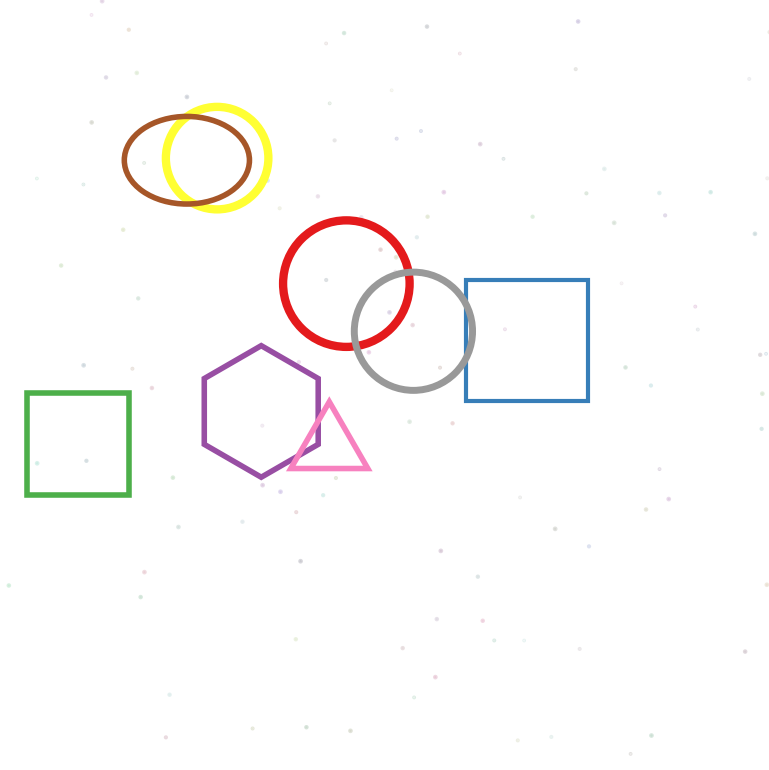[{"shape": "circle", "thickness": 3, "radius": 0.41, "center": [0.45, 0.632]}, {"shape": "square", "thickness": 1.5, "radius": 0.39, "center": [0.685, 0.557]}, {"shape": "square", "thickness": 2, "radius": 0.33, "center": [0.101, 0.423]}, {"shape": "hexagon", "thickness": 2, "radius": 0.43, "center": [0.339, 0.466]}, {"shape": "circle", "thickness": 3, "radius": 0.33, "center": [0.282, 0.795]}, {"shape": "oval", "thickness": 2, "radius": 0.41, "center": [0.243, 0.792]}, {"shape": "triangle", "thickness": 2, "radius": 0.29, "center": [0.428, 0.42]}, {"shape": "circle", "thickness": 2.5, "radius": 0.38, "center": [0.537, 0.57]}]